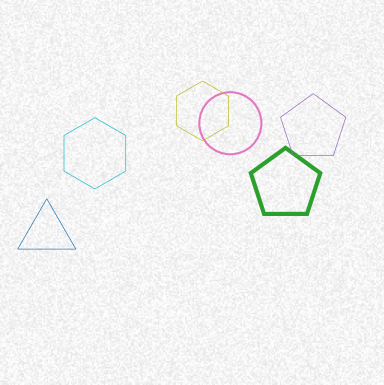[{"shape": "triangle", "thickness": 0.5, "radius": 0.44, "center": [0.122, 0.397]}, {"shape": "pentagon", "thickness": 3, "radius": 0.47, "center": [0.742, 0.521]}, {"shape": "pentagon", "thickness": 0.5, "radius": 0.45, "center": [0.813, 0.668]}, {"shape": "circle", "thickness": 1.5, "radius": 0.4, "center": [0.598, 0.68]}, {"shape": "hexagon", "thickness": 0.5, "radius": 0.39, "center": [0.526, 0.712]}, {"shape": "hexagon", "thickness": 0.5, "radius": 0.46, "center": [0.246, 0.602]}]